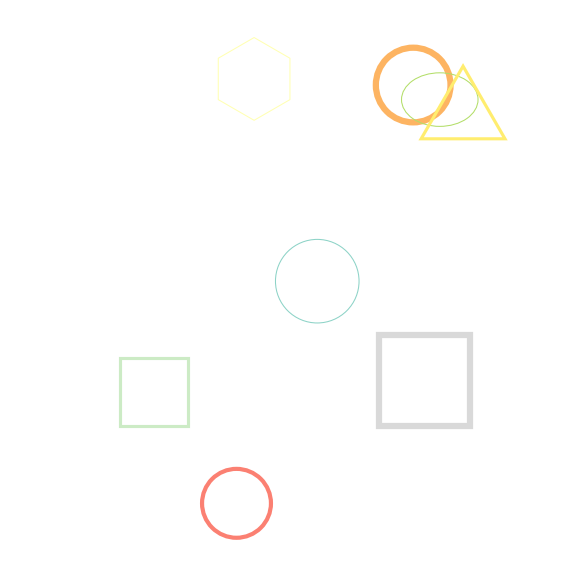[{"shape": "circle", "thickness": 0.5, "radius": 0.36, "center": [0.549, 0.512]}, {"shape": "hexagon", "thickness": 0.5, "radius": 0.36, "center": [0.44, 0.862]}, {"shape": "circle", "thickness": 2, "radius": 0.3, "center": [0.41, 0.128]}, {"shape": "circle", "thickness": 3, "radius": 0.32, "center": [0.715, 0.852]}, {"shape": "oval", "thickness": 0.5, "radius": 0.33, "center": [0.762, 0.827]}, {"shape": "square", "thickness": 3, "radius": 0.39, "center": [0.735, 0.34]}, {"shape": "square", "thickness": 1.5, "radius": 0.3, "center": [0.267, 0.321]}, {"shape": "triangle", "thickness": 1.5, "radius": 0.42, "center": [0.802, 0.801]}]